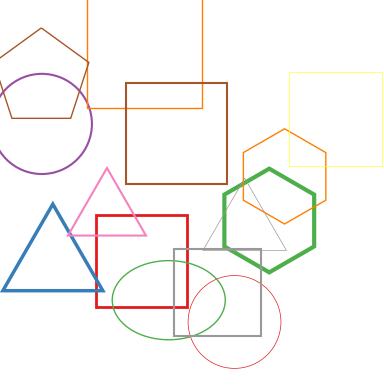[{"shape": "circle", "thickness": 0.5, "radius": 0.6, "center": [0.609, 0.164]}, {"shape": "square", "thickness": 2, "radius": 0.6, "center": [0.367, 0.322]}, {"shape": "triangle", "thickness": 2.5, "radius": 0.75, "center": [0.137, 0.32]}, {"shape": "hexagon", "thickness": 3, "radius": 0.67, "center": [0.699, 0.427]}, {"shape": "oval", "thickness": 1, "radius": 0.73, "center": [0.438, 0.22]}, {"shape": "circle", "thickness": 1.5, "radius": 0.65, "center": [0.109, 0.678]}, {"shape": "square", "thickness": 1, "radius": 0.75, "center": [0.375, 0.868]}, {"shape": "hexagon", "thickness": 1, "radius": 0.62, "center": [0.739, 0.542]}, {"shape": "square", "thickness": 0.5, "radius": 0.61, "center": [0.872, 0.691]}, {"shape": "square", "thickness": 1.5, "radius": 0.65, "center": [0.458, 0.654]}, {"shape": "pentagon", "thickness": 1, "radius": 0.65, "center": [0.107, 0.798]}, {"shape": "triangle", "thickness": 1.5, "radius": 0.58, "center": [0.278, 0.447]}, {"shape": "triangle", "thickness": 0.5, "radius": 0.63, "center": [0.636, 0.412]}, {"shape": "square", "thickness": 1.5, "radius": 0.57, "center": [0.566, 0.241]}]